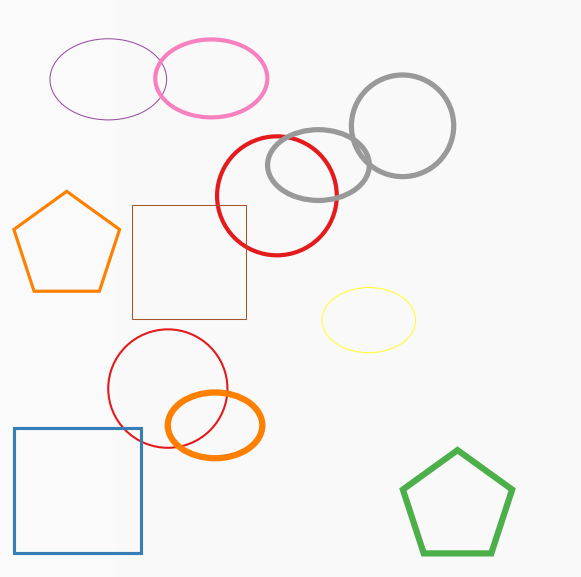[{"shape": "circle", "thickness": 2, "radius": 0.51, "center": [0.476, 0.66]}, {"shape": "circle", "thickness": 1, "radius": 0.51, "center": [0.289, 0.326]}, {"shape": "square", "thickness": 1.5, "radius": 0.54, "center": [0.133, 0.149]}, {"shape": "pentagon", "thickness": 3, "radius": 0.49, "center": [0.787, 0.121]}, {"shape": "oval", "thickness": 0.5, "radius": 0.5, "center": [0.186, 0.862]}, {"shape": "pentagon", "thickness": 1.5, "radius": 0.48, "center": [0.115, 0.572]}, {"shape": "oval", "thickness": 3, "radius": 0.41, "center": [0.37, 0.263]}, {"shape": "oval", "thickness": 0.5, "radius": 0.4, "center": [0.635, 0.445]}, {"shape": "square", "thickness": 0.5, "radius": 0.49, "center": [0.325, 0.546]}, {"shape": "oval", "thickness": 2, "radius": 0.48, "center": [0.364, 0.863]}, {"shape": "oval", "thickness": 2.5, "radius": 0.44, "center": [0.548, 0.713]}, {"shape": "circle", "thickness": 2.5, "radius": 0.44, "center": [0.693, 0.781]}]